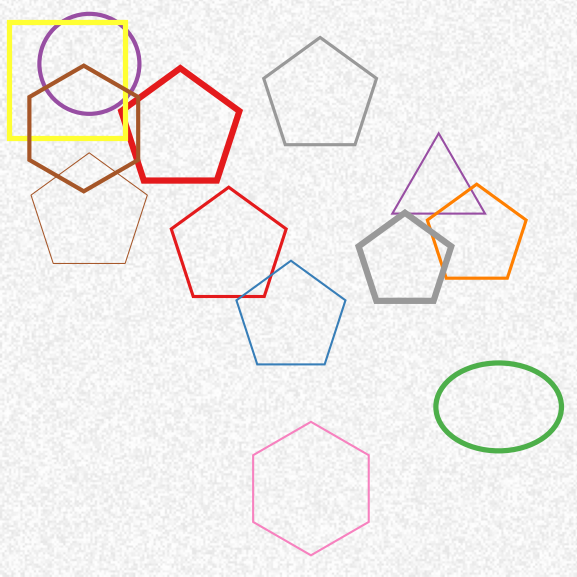[{"shape": "pentagon", "thickness": 3, "radius": 0.54, "center": [0.312, 0.774]}, {"shape": "pentagon", "thickness": 1.5, "radius": 0.52, "center": [0.396, 0.57]}, {"shape": "pentagon", "thickness": 1, "radius": 0.5, "center": [0.504, 0.448]}, {"shape": "oval", "thickness": 2.5, "radius": 0.54, "center": [0.864, 0.295]}, {"shape": "triangle", "thickness": 1, "radius": 0.46, "center": [0.76, 0.676]}, {"shape": "circle", "thickness": 2, "radius": 0.43, "center": [0.155, 0.889]}, {"shape": "pentagon", "thickness": 1.5, "radius": 0.45, "center": [0.826, 0.59]}, {"shape": "square", "thickness": 2.5, "radius": 0.5, "center": [0.117, 0.861]}, {"shape": "hexagon", "thickness": 2, "radius": 0.54, "center": [0.145, 0.777]}, {"shape": "pentagon", "thickness": 0.5, "radius": 0.53, "center": [0.154, 0.629]}, {"shape": "hexagon", "thickness": 1, "radius": 0.58, "center": [0.538, 0.153]}, {"shape": "pentagon", "thickness": 3, "radius": 0.42, "center": [0.701, 0.546]}, {"shape": "pentagon", "thickness": 1.5, "radius": 0.51, "center": [0.554, 0.832]}]